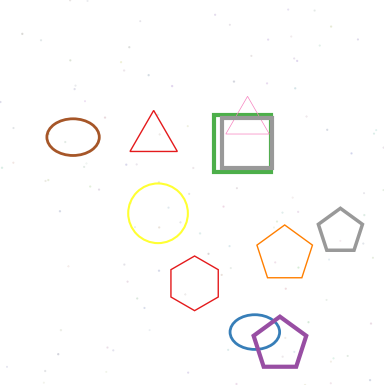[{"shape": "hexagon", "thickness": 1, "radius": 0.35, "center": [0.505, 0.264]}, {"shape": "triangle", "thickness": 1, "radius": 0.36, "center": [0.399, 0.642]}, {"shape": "oval", "thickness": 2, "radius": 0.32, "center": [0.662, 0.137]}, {"shape": "square", "thickness": 3, "radius": 0.37, "center": [0.63, 0.627]}, {"shape": "pentagon", "thickness": 3, "radius": 0.36, "center": [0.727, 0.106]}, {"shape": "pentagon", "thickness": 1, "radius": 0.38, "center": [0.739, 0.34]}, {"shape": "circle", "thickness": 1.5, "radius": 0.39, "center": [0.41, 0.446]}, {"shape": "oval", "thickness": 2, "radius": 0.34, "center": [0.19, 0.644]}, {"shape": "triangle", "thickness": 0.5, "radius": 0.33, "center": [0.643, 0.685]}, {"shape": "square", "thickness": 3, "radius": 0.32, "center": [0.641, 0.629]}, {"shape": "pentagon", "thickness": 2.5, "radius": 0.3, "center": [0.884, 0.399]}]